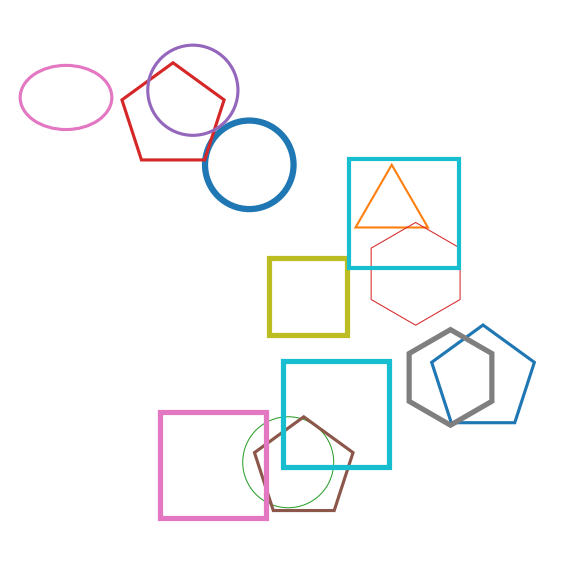[{"shape": "pentagon", "thickness": 1.5, "radius": 0.47, "center": [0.836, 0.343]}, {"shape": "circle", "thickness": 3, "radius": 0.38, "center": [0.432, 0.714]}, {"shape": "triangle", "thickness": 1, "radius": 0.36, "center": [0.678, 0.641]}, {"shape": "circle", "thickness": 0.5, "radius": 0.39, "center": [0.499, 0.199]}, {"shape": "pentagon", "thickness": 1.5, "radius": 0.47, "center": [0.3, 0.797]}, {"shape": "hexagon", "thickness": 0.5, "radius": 0.44, "center": [0.72, 0.525]}, {"shape": "circle", "thickness": 1.5, "radius": 0.39, "center": [0.334, 0.843]}, {"shape": "pentagon", "thickness": 1.5, "radius": 0.45, "center": [0.526, 0.188]}, {"shape": "square", "thickness": 2.5, "radius": 0.46, "center": [0.369, 0.194]}, {"shape": "oval", "thickness": 1.5, "radius": 0.4, "center": [0.114, 0.83]}, {"shape": "hexagon", "thickness": 2.5, "radius": 0.41, "center": [0.78, 0.346]}, {"shape": "square", "thickness": 2.5, "radius": 0.34, "center": [0.533, 0.485]}, {"shape": "square", "thickness": 2.5, "radius": 0.46, "center": [0.582, 0.282]}, {"shape": "square", "thickness": 2, "radius": 0.47, "center": [0.7, 0.629]}]